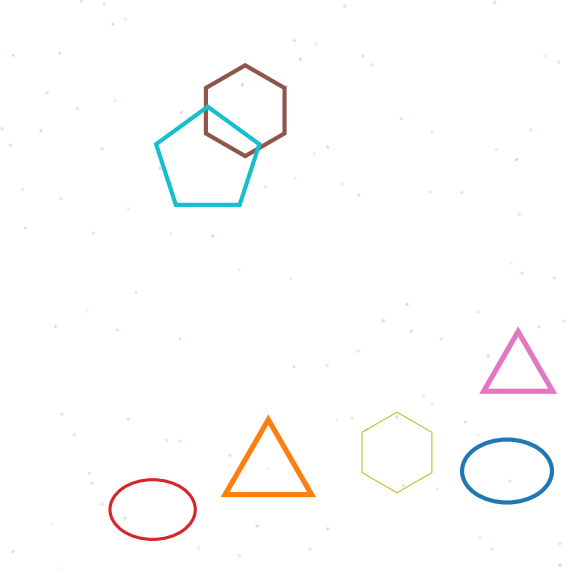[{"shape": "oval", "thickness": 2, "radius": 0.39, "center": [0.878, 0.183]}, {"shape": "triangle", "thickness": 2.5, "radius": 0.43, "center": [0.465, 0.186]}, {"shape": "oval", "thickness": 1.5, "radius": 0.37, "center": [0.264, 0.117]}, {"shape": "hexagon", "thickness": 2, "radius": 0.39, "center": [0.425, 0.807]}, {"shape": "triangle", "thickness": 2.5, "radius": 0.34, "center": [0.897, 0.356]}, {"shape": "hexagon", "thickness": 0.5, "radius": 0.35, "center": [0.687, 0.216]}, {"shape": "pentagon", "thickness": 2, "radius": 0.47, "center": [0.36, 0.72]}]